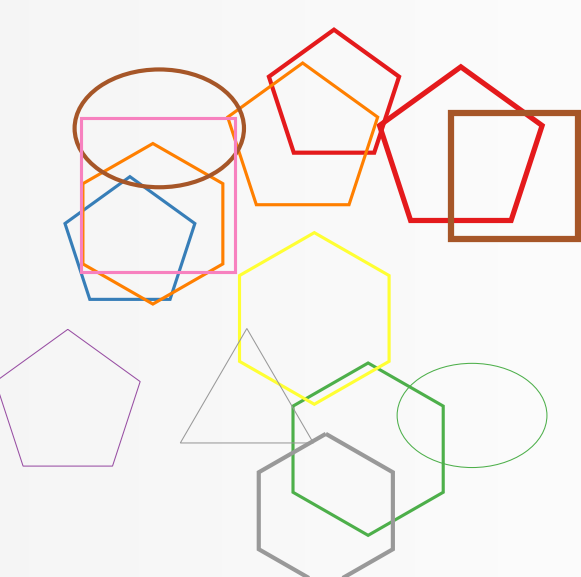[{"shape": "pentagon", "thickness": 2, "radius": 0.59, "center": [0.575, 0.83]}, {"shape": "pentagon", "thickness": 2.5, "radius": 0.74, "center": [0.793, 0.736]}, {"shape": "pentagon", "thickness": 1.5, "radius": 0.59, "center": [0.224, 0.576]}, {"shape": "hexagon", "thickness": 1.5, "radius": 0.75, "center": [0.633, 0.221]}, {"shape": "oval", "thickness": 0.5, "radius": 0.64, "center": [0.812, 0.28]}, {"shape": "pentagon", "thickness": 0.5, "radius": 0.65, "center": [0.117, 0.298]}, {"shape": "hexagon", "thickness": 1.5, "radius": 0.69, "center": [0.263, 0.612]}, {"shape": "pentagon", "thickness": 1.5, "radius": 0.68, "center": [0.521, 0.754]}, {"shape": "hexagon", "thickness": 1.5, "radius": 0.74, "center": [0.541, 0.448]}, {"shape": "square", "thickness": 3, "radius": 0.55, "center": [0.885, 0.694]}, {"shape": "oval", "thickness": 2, "radius": 0.73, "center": [0.274, 0.777]}, {"shape": "square", "thickness": 1.5, "radius": 0.66, "center": [0.272, 0.662]}, {"shape": "hexagon", "thickness": 2, "radius": 0.67, "center": [0.561, 0.115]}, {"shape": "triangle", "thickness": 0.5, "radius": 0.66, "center": [0.425, 0.298]}]